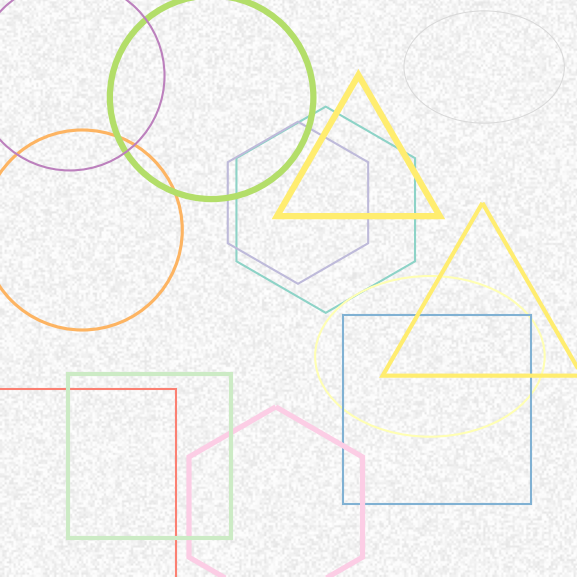[{"shape": "hexagon", "thickness": 1, "radius": 0.89, "center": [0.564, 0.636]}, {"shape": "oval", "thickness": 1, "radius": 0.99, "center": [0.744, 0.382]}, {"shape": "hexagon", "thickness": 1, "radius": 0.7, "center": [0.516, 0.648]}, {"shape": "square", "thickness": 1, "radius": 0.86, "center": [0.132, 0.153]}, {"shape": "square", "thickness": 1, "radius": 0.81, "center": [0.757, 0.29]}, {"shape": "circle", "thickness": 1.5, "radius": 0.87, "center": [0.142, 0.601]}, {"shape": "circle", "thickness": 3, "radius": 0.88, "center": [0.366, 0.831]}, {"shape": "hexagon", "thickness": 2.5, "radius": 0.87, "center": [0.478, 0.121]}, {"shape": "oval", "thickness": 0.5, "radius": 0.69, "center": [0.838, 0.883]}, {"shape": "circle", "thickness": 1, "radius": 0.82, "center": [0.121, 0.868]}, {"shape": "square", "thickness": 2, "radius": 0.71, "center": [0.259, 0.209]}, {"shape": "triangle", "thickness": 2, "radius": 1.0, "center": [0.835, 0.448]}, {"shape": "triangle", "thickness": 3, "radius": 0.81, "center": [0.621, 0.706]}]